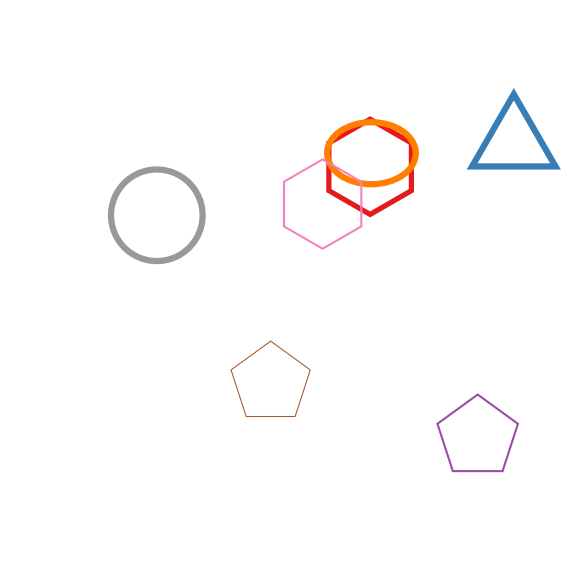[{"shape": "hexagon", "thickness": 2.5, "radius": 0.41, "center": [0.641, 0.71]}, {"shape": "triangle", "thickness": 3, "radius": 0.42, "center": [0.89, 0.753]}, {"shape": "pentagon", "thickness": 1, "radius": 0.37, "center": [0.827, 0.243]}, {"shape": "oval", "thickness": 3, "radius": 0.38, "center": [0.643, 0.734]}, {"shape": "pentagon", "thickness": 0.5, "radius": 0.36, "center": [0.469, 0.336]}, {"shape": "hexagon", "thickness": 1, "radius": 0.39, "center": [0.559, 0.646]}, {"shape": "circle", "thickness": 3, "radius": 0.4, "center": [0.272, 0.626]}]